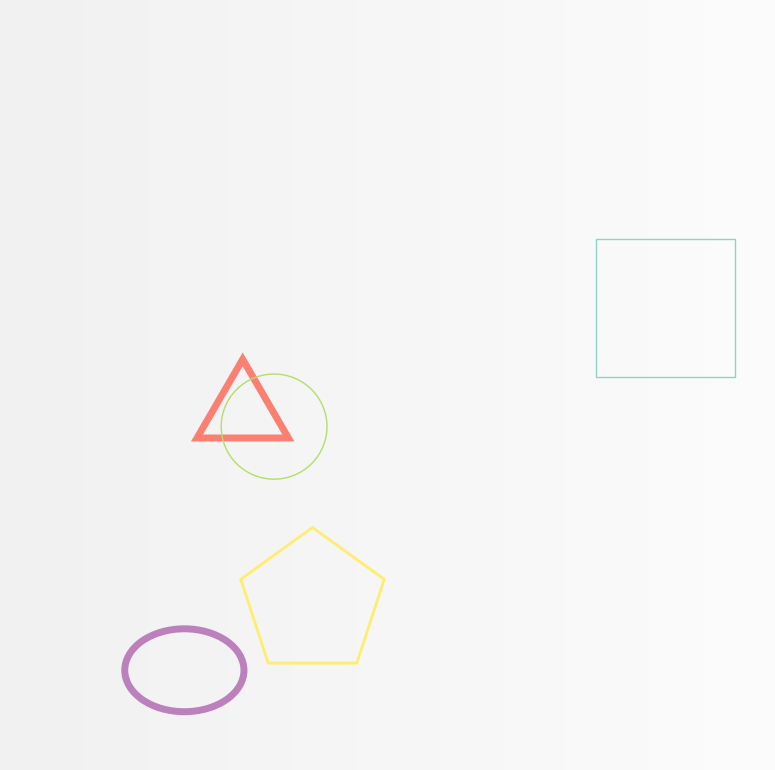[{"shape": "square", "thickness": 0.5, "radius": 0.45, "center": [0.859, 0.6]}, {"shape": "triangle", "thickness": 2.5, "radius": 0.34, "center": [0.313, 0.465]}, {"shape": "circle", "thickness": 0.5, "radius": 0.34, "center": [0.354, 0.446]}, {"shape": "oval", "thickness": 2.5, "radius": 0.38, "center": [0.238, 0.13]}, {"shape": "pentagon", "thickness": 1, "radius": 0.49, "center": [0.403, 0.218]}]